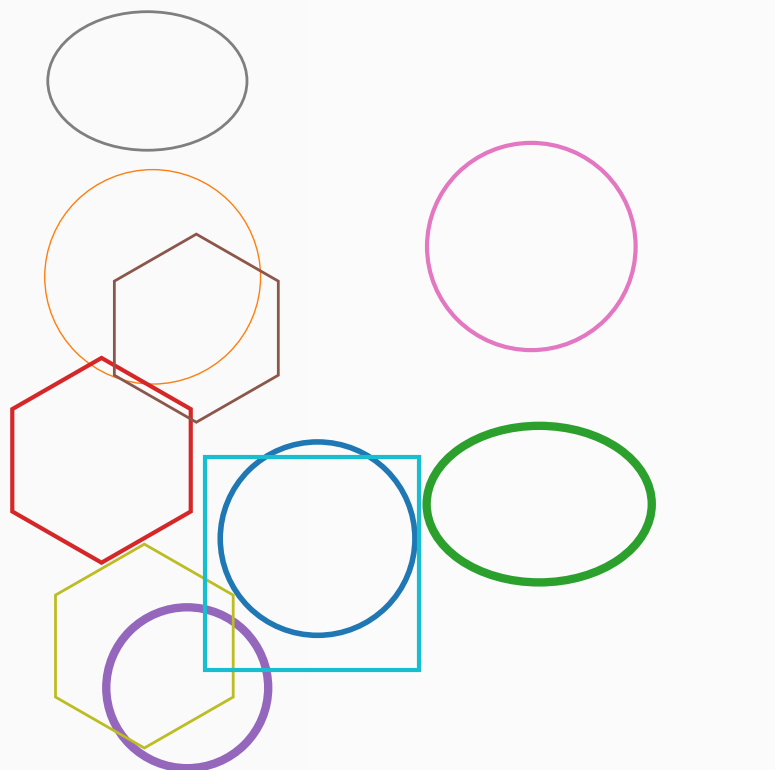[{"shape": "circle", "thickness": 2, "radius": 0.63, "center": [0.41, 0.3]}, {"shape": "circle", "thickness": 0.5, "radius": 0.7, "center": [0.197, 0.64]}, {"shape": "oval", "thickness": 3, "radius": 0.73, "center": [0.696, 0.345]}, {"shape": "hexagon", "thickness": 1.5, "radius": 0.66, "center": [0.131, 0.402]}, {"shape": "circle", "thickness": 3, "radius": 0.52, "center": [0.242, 0.107]}, {"shape": "hexagon", "thickness": 1, "radius": 0.61, "center": [0.253, 0.574]}, {"shape": "circle", "thickness": 1.5, "radius": 0.67, "center": [0.686, 0.68]}, {"shape": "oval", "thickness": 1, "radius": 0.64, "center": [0.19, 0.895]}, {"shape": "hexagon", "thickness": 1, "radius": 0.66, "center": [0.186, 0.161]}, {"shape": "square", "thickness": 1.5, "radius": 0.69, "center": [0.403, 0.269]}]